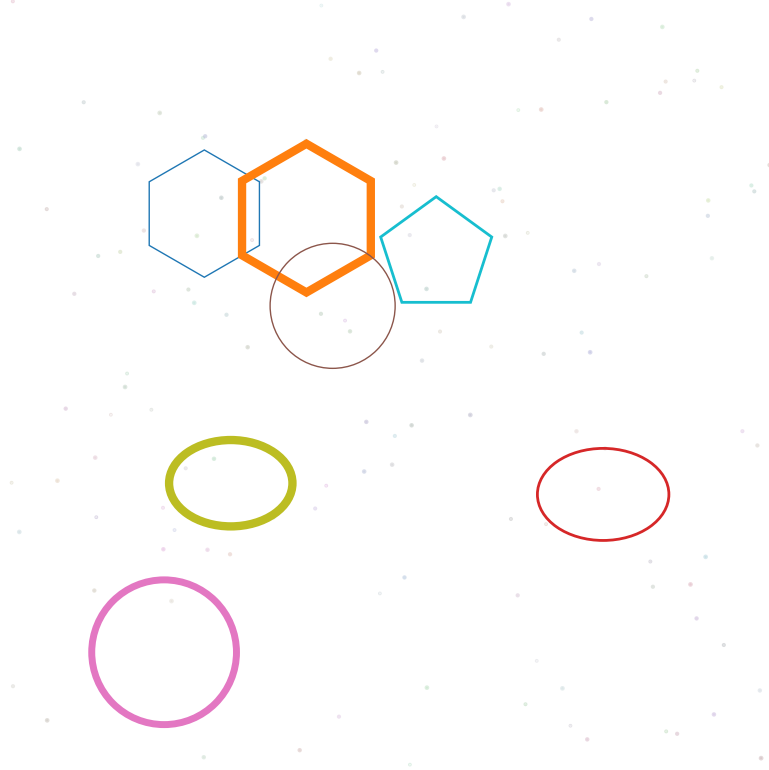[{"shape": "hexagon", "thickness": 0.5, "radius": 0.41, "center": [0.265, 0.723]}, {"shape": "hexagon", "thickness": 3, "radius": 0.48, "center": [0.398, 0.717]}, {"shape": "oval", "thickness": 1, "radius": 0.43, "center": [0.783, 0.358]}, {"shape": "circle", "thickness": 0.5, "radius": 0.41, "center": [0.432, 0.603]}, {"shape": "circle", "thickness": 2.5, "radius": 0.47, "center": [0.213, 0.153]}, {"shape": "oval", "thickness": 3, "radius": 0.4, "center": [0.3, 0.372]}, {"shape": "pentagon", "thickness": 1, "radius": 0.38, "center": [0.567, 0.669]}]